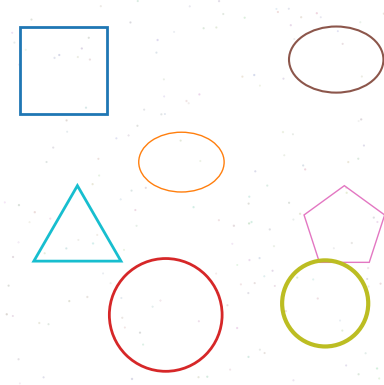[{"shape": "square", "thickness": 2, "radius": 0.56, "center": [0.165, 0.818]}, {"shape": "oval", "thickness": 1, "radius": 0.55, "center": [0.471, 0.579]}, {"shape": "circle", "thickness": 2, "radius": 0.73, "center": [0.43, 0.182]}, {"shape": "oval", "thickness": 1.5, "radius": 0.61, "center": [0.873, 0.845]}, {"shape": "pentagon", "thickness": 1, "radius": 0.55, "center": [0.894, 0.408]}, {"shape": "circle", "thickness": 3, "radius": 0.56, "center": [0.845, 0.212]}, {"shape": "triangle", "thickness": 2, "radius": 0.65, "center": [0.201, 0.387]}]